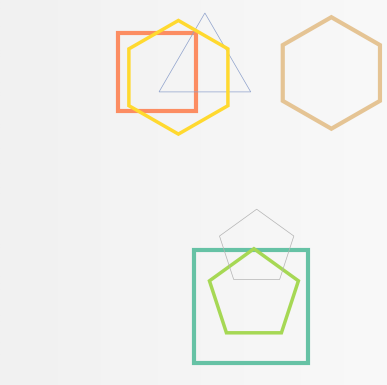[{"shape": "square", "thickness": 3, "radius": 0.73, "center": [0.648, 0.204]}, {"shape": "square", "thickness": 3, "radius": 0.5, "center": [0.405, 0.813]}, {"shape": "triangle", "thickness": 0.5, "radius": 0.68, "center": [0.529, 0.83]}, {"shape": "pentagon", "thickness": 2.5, "radius": 0.6, "center": [0.655, 0.233]}, {"shape": "hexagon", "thickness": 2.5, "radius": 0.74, "center": [0.46, 0.799]}, {"shape": "hexagon", "thickness": 3, "radius": 0.72, "center": [0.855, 0.81]}, {"shape": "pentagon", "thickness": 0.5, "radius": 0.5, "center": [0.662, 0.356]}]